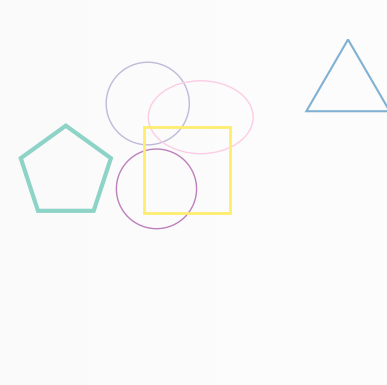[{"shape": "pentagon", "thickness": 3, "radius": 0.61, "center": [0.17, 0.551]}, {"shape": "circle", "thickness": 1, "radius": 0.54, "center": [0.381, 0.731]}, {"shape": "triangle", "thickness": 1.5, "radius": 0.62, "center": [0.898, 0.773]}, {"shape": "oval", "thickness": 1, "radius": 0.68, "center": [0.518, 0.696]}, {"shape": "circle", "thickness": 1, "radius": 0.52, "center": [0.404, 0.509]}, {"shape": "square", "thickness": 2, "radius": 0.56, "center": [0.483, 0.557]}]